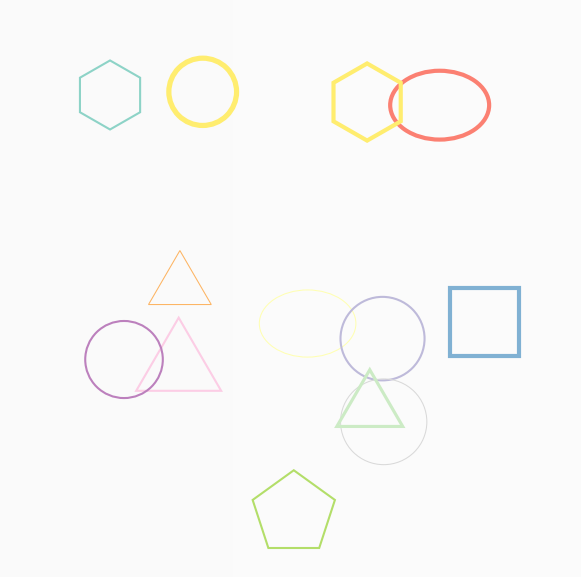[{"shape": "hexagon", "thickness": 1, "radius": 0.3, "center": [0.189, 0.835]}, {"shape": "oval", "thickness": 0.5, "radius": 0.42, "center": [0.529, 0.439]}, {"shape": "circle", "thickness": 1, "radius": 0.36, "center": [0.658, 0.413]}, {"shape": "oval", "thickness": 2, "radius": 0.43, "center": [0.756, 0.817]}, {"shape": "square", "thickness": 2, "radius": 0.3, "center": [0.833, 0.441]}, {"shape": "triangle", "thickness": 0.5, "radius": 0.31, "center": [0.309, 0.503]}, {"shape": "pentagon", "thickness": 1, "radius": 0.37, "center": [0.505, 0.11]}, {"shape": "triangle", "thickness": 1, "radius": 0.42, "center": [0.307, 0.365]}, {"shape": "circle", "thickness": 0.5, "radius": 0.37, "center": [0.66, 0.269]}, {"shape": "circle", "thickness": 1, "radius": 0.33, "center": [0.213, 0.377]}, {"shape": "triangle", "thickness": 1.5, "radius": 0.33, "center": [0.636, 0.293]}, {"shape": "circle", "thickness": 2.5, "radius": 0.29, "center": [0.349, 0.84]}, {"shape": "hexagon", "thickness": 2, "radius": 0.33, "center": [0.632, 0.822]}]